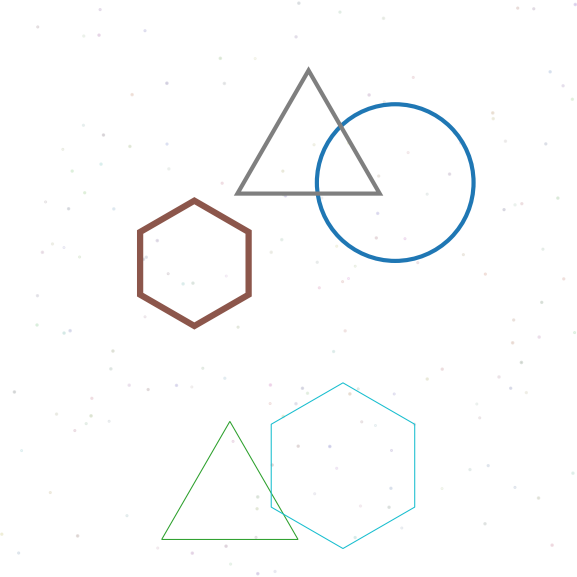[{"shape": "circle", "thickness": 2, "radius": 0.68, "center": [0.684, 0.683]}, {"shape": "triangle", "thickness": 0.5, "radius": 0.68, "center": [0.398, 0.133]}, {"shape": "hexagon", "thickness": 3, "radius": 0.54, "center": [0.337, 0.543]}, {"shape": "triangle", "thickness": 2, "radius": 0.71, "center": [0.534, 0.735]}, {"shape": "hexagon", "thickness": 0.5, "radius": 0.72, "center": [0.594, 0.193]}]